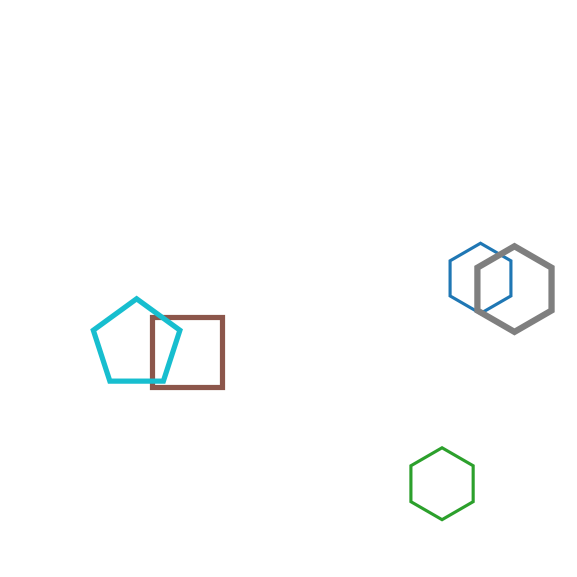[{"shape": "hexagon", "thickness": 1.5, "radius": 0.3, "center": [0.832, 0.517]}, {"shape": "hexagon", "thickness": 1.5, "radius": 0.31, "center": [0.765, 0.162]}, {"shape": "square", "thickness": 2.5, "radius": 0.3, "center": [0.324, 0.39]}, {"shape": "hexagon", "thickness": 3, "radius": 0.37, "center": [0.891, 0.499]}, {"shape": "pentagon", "thickness": 2.5, "radius": 0.39, "center": [0.237, 0.403]}]